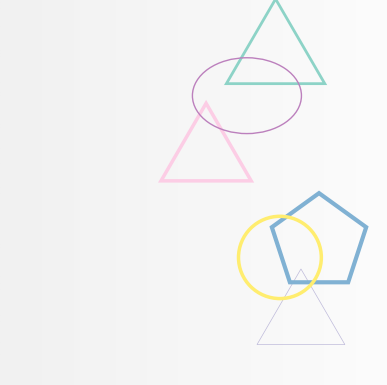[{"shape": "triangle", "thickness": 2, "radius": 0.73, "center": [0.711, 0.856]}, {"shape": "triangle", "thickness": 0.5, "radius": 0.65, "center": [0.777, 0.17]}, {"shape": "pentagon", "thickness": 3, "radius": 0.64, "center": [0.823, 0.37]}, {"shape": "triangle", "thickness": 2.5, "radius": 0.67, "center": [0.532, 0.597]}, {"shape": "oval", "thickness": 1, "radius": 0.7, "center": [0.637, 0.752]}, {"shape": "circle", "thickness": 2.5, "radius": 0.53, "center": [0.722, 0.331]}]